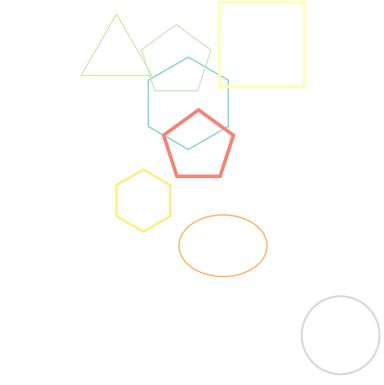[{"shape": "hexagon", "thickness": 1, "radius": 0.6, "center": [0.489, 0.732]}, {"shape": "square", "thickness": 2, "radius": 0.55, "center": [0.68, 0.886]}, {"shape": "pentagon", "thickness": 2.5, "radius": 0.48, "center": [0.516, 0.619]}, {"shape": "oval", "thickness": 1, "radius": 0.57, "center": [0.579, 0.362]}, {"shape": "triangle", "thickness": 0.5, "radius": 0.53, "center": [0.303, 0.857]}, {"shape": "circle", "thickness": 1.5, "radius": 0.51, "center": [0.885, 0.129]}, {"shape": "pentagon", "thickness": 1, "radius": 0.47, "center": [0.458, 0.841]}, {"shape": "hexagon", "thickness": 1.5, "radius": 0.4, "center": [0.372, 0.479]}]